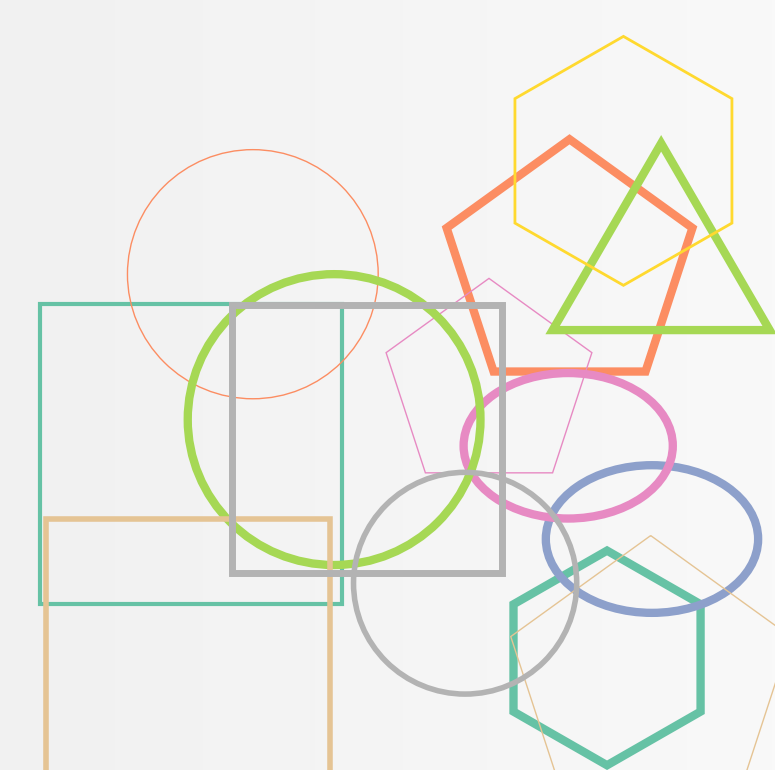[{"shape": "hexagon", "thickness": 3, "radius": 0.7, "center": [0.783, 0.146]}, {"shape": "square", "thickness": 1.5, "radius": 0.97, "center": [0.247, 0.411]}, {"shape": "pentagon", "thickness": 3, "radius": 0.83, "center": [0.735, 0.652]}, {"shape": "circle", "thickness": 0.5, "radius": 0.81, "center": [0.326, 0.644]}, {"shape": "oval", "thickness": 3, "radius": 0.68, "center": [0.841, 0.3]}, {"shape": "oval", "thickness": 3, "radius": 0.67, "center": [0.733, 0.421]}, {"shape": "pentagon", "thickness": 0.5, "radius": 0.7, "center": [0.631, 0.499]}, {"shape": "triangle", "thickness": 3, "radius": 0.81, "center": [0.853, 0.652]}, {"shape": "circle", "thickness": 3, "radius": 0.94, "center": [0.431, 0.455]}, {"shape": "hexagon", "thickness": 1, "radius": 0.81, "center": [0.804, 0.791]}, {"shape": "pentagon", "thickness": 0.5, "radius": 0.95, "center": [0.84, 0.115]}, {"shape": "square", "thickness": 2, "radius": 0.91, "center": [0.242, 0.142]}, {"shape": "circle", "thickness": 2, "radius": 0.72, "center": [0.6, 0.243]}, {"shape": "square", "thickness": 2.5, "radius": 0.87, "center": [0.473, 0.43]}]